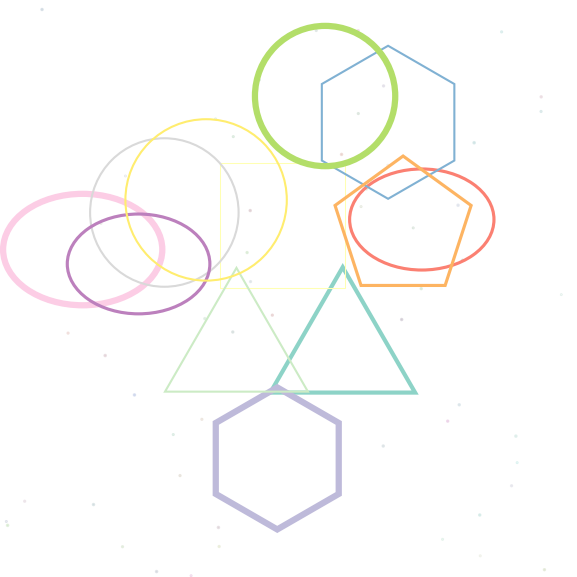[{"shape": "triangle", "thickness": 2, "radius": 0.72, "center": [0.593, 0.392]}, {"shape": "square", "thickness": 0.5, "radius": 0.54, "center": [0.489, 0.609]}, {"shape": "hexagon", "thickness": 3, "radius": 0.61, "center": [0.48, 0.205]}, {"shape": "oval", "thickness": 1.5, "radius": 0.62, "center": [0.73, 0.619]}, {"shape": "hexagon", "thickness": 1, "radius": 0.66, "center": [0.672, 0.787]}, {"shape": "pentagon", "thickness": 1.5, "radius": 0.62, "center": [0.698, 0.605]}, {"shape": "circle", "thickness": 3, "radius": 0.61, "center": [0.563, 0.833]}, {"shape": "oval", "thickness": 3, "radius": 0.69, "center": [0.143, 0.567]}, {"shape": "circle", "thickness": 1, "radius": 0.64, "center": [0.285, 0.631]}, {"shape": "oval", "thickness": 1.5, "radius": 0.62, "center": [0.24, 0.542]}, {"shape": "triangle", "thickness": 1, "radius": 0.71, "center": [0.409, 0.392]}, {"shape": "circle", "thickness": 1, "radius": 0.7, "center": [0.357, 0.653]}]